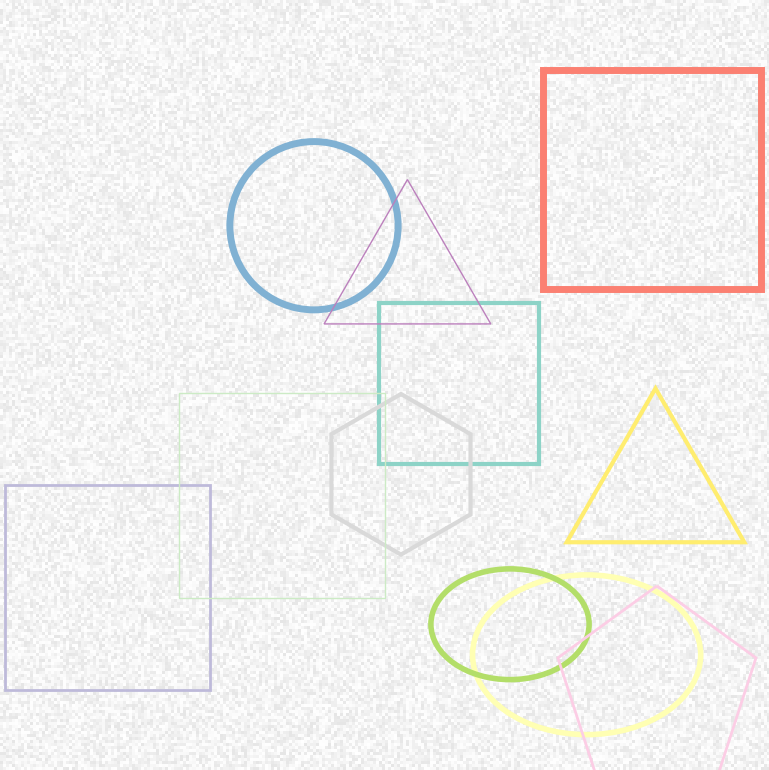[{"shape": "square", "thickness": 1.5, "radius": 0.52, "center": [0.596, 0.502]}, {"shape": "oval", "thickness": 2, "radius": 0.74, "center": [0.762, 0.15]}, {"shape": "square", "thickness": 1, "radius": 0.67, "center": [0.14, 0.237]}, {"shape": "square", "thickness": 2.5, "radius": 0.71, "center": [0.847, 0.767]}, {"shape": "circle", "thickness": 2.5, "radius": 0.55, "center": [0.408, 0.707]}, {"shape": "oval", "thickness": 2, "radius": 0.51, "center": [0.662, 0.189]}, {"shape": "pentagon", "thickness": 1, "radius": 0.68, "center": [0.853, 0.104]}, {"shape": "hexagon", "thickness": 1.5, "radius": 0.52, "center": [0.521, 0.384]}, {"shape": "triangle", "thickness": 0.5, "radius": 0.62, "center": [0.529, 0.642]}, {"shape": "square", "thickness": 0.5, "radius": 0.67, "center": [0.366, 0.357]}, {"shape": "triangle", "thickness": 1.5, "radius": 0.67, "center": [0.851, 0.362]}]